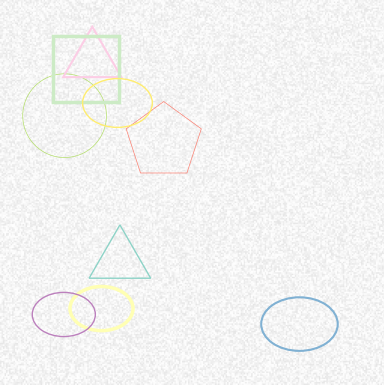[{"shape": "triangle", "thickness": 1, "radius": 0.46, "center": [0.311, 0.324]}, {"shape": "oval", "thickness": 2.5, "radius": 0.41, "center": [0.264, 0.199]}, {"shape": "pentagon", "thickness": 0.5, "radius": 0.51, "center": [0.425, 0.634]}, {"shape": "oval", "thickness": 1.5, "radius": 0.5, "center": [0.778, 0.158]}, {"shape": "circle", "thickness": 0.5, "radius": 0.54, "center": [0.168, 0.7]}, {"shape": "triangle", "thickness": 1.5, "radius": 0.44, "center": [0.24, 0.843]}, {"shape": "oval", "thickness": 1, "radius": 0.41, "center": [0.166, 0.183]}, {"shape": "square", "thickness": 2.5, "radius": 0.43, "center": [0.224, 0.82]}, {"shape": "oval", "thickness": 1, "radius": 0.45, "center": [0.305, 0.732]}]